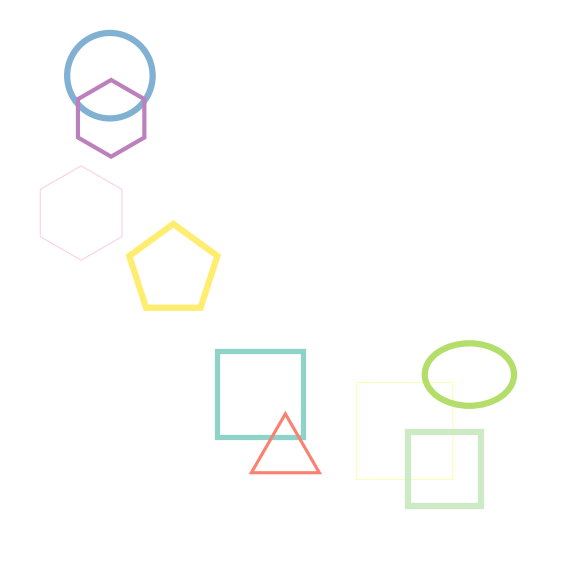[{"shape": "square", "thickness": 2.5, "radius": 0.37, "center": [0.45, 0.317]}, {"shape": "square", "thickness": 0.5, "radius": 0.42, "center": [0.7, 0.254]}, {"shape": "triangle", "thickness": 1.5, "radius": 0.34, "center": [0.494, 0.215]}, {"shape": "circle", "thickness": 3, "radius": 0.37, "center": [0.19, 0.868]}, {"shape": "oval", "thickness": 3, "radius": 0.39, "center": [0.813, 0.351]}, {"shape": "hexagon", "thickness": 0.5, "radius": 0.41, "center": [0.14, 0.63]}, {"shape": "hexagon", "thickness": 2, "radius": 0.33, "center": [0.192, 0.794]}, {"shape": "square", "thickness": 3, "radius": 0.32, "center": [0.77, 0.187]}, {"shape": "pentagon", "thickness": 3, "radius": 0.4, "center": [0.3, 0.531]}]